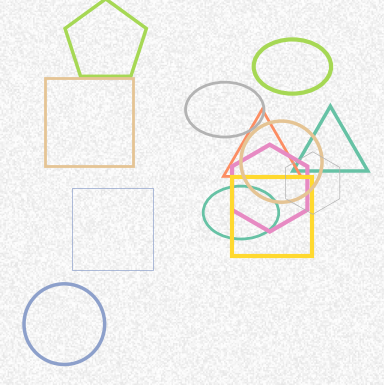[{"shape": "oval", "thickness": 2, "radius": 0.49, "center": [0.626, 0.448]}, {"shape": "triangle", "thickness": 2.5, "radius": 0.56, "center": [0.858, 0.612]}, {"shape": "triangle", "thickness": 2, "radius": 0.58, "center": [0.681, 0.6]}, {"shape": "square", "thickness": 0.5, "radius": 0.53, "center": [0.292, 0.406]}, {"shape": "circle", "thickness": 2.5, "radius": 0.52, "center": [0.167, 0.158]}, {"shape": "hexagon", "thickness": 3, "radius": 0.56, "center": [0.701, 0.511]}, {"shape": "oval", "thickness": 3, "radius": 0.5, "center": [0.759, 0.827]}, {"shape": "pentagon", "thickness": 2.5, "radius": 0.56, "center": [0.275, 0.892]}, {"shape": "square", "thickness": 3, "radius": 0.52, "center": [0.706, 0.438]}, {"shape": "circle", "thickness": 2.5, "radius": 0.53, "center": [0.731, 0.58]}, {"shape": "square", "thickness": 2, "radius": 0.57, "center": [0.232, 0.683]}, {"shape": "hexagon", "thickness": 0.5, "radius": 0.41, "center": [0.812, 0.525]}, {"shape": "oval", "thickness": 2, "radius": 0.51, "center": [0.584, 0.715]}]